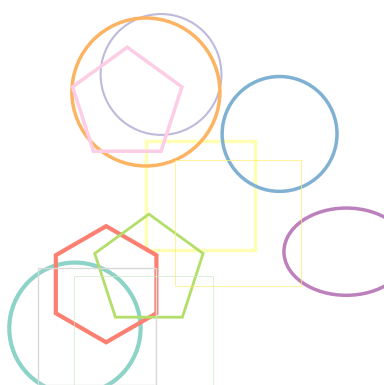[{"shape": "circle", "thickness": 3, "radius": 0.85, "center": [0.195, 0.147]}, {"shape": "square", "thickness": 2.5, "radius": 0.71, "center": [0.52, 0.492]}, {"shape": "circle", "thickness": 1.5, "radius": 0.78, "center": [0.418, 0.807]}, {"shape": "hexagon", "thickness": 3, "radius": 0.75, "center": [0.276, 0.262]}, {"shape": "circle", "thickness": 2.5, "radius": 0.75, "center": [0.726, 0.652]}, {"shape": "circle", "thickness": 2.5, "radius": 0.96, "center": [0.379, 0.761]}, {"shape": "pentagon", "thickness": 2, "radius": 0.74, "center": [0.387, 0.296]}, {"shape": "pentagon", "thickness": 2.5, "radius": 0.75, "center": [0.331, 0.728]}, {"shape": "square", "thickness": 1, "radius": 0.76, "center": [0.252, 0.152]}, {"shape": "oval", "thickness": 2.5, "radius": 0.81, "center": [0.899, 0.346]}, {"shape": "square", "thickness": 0.5, "radius": 0.9, "center": [0.373, 0.101]}, {"shape": "square", "thickness": 0.5, "radius": 0.82, "center": [0.618, 0.42]}]